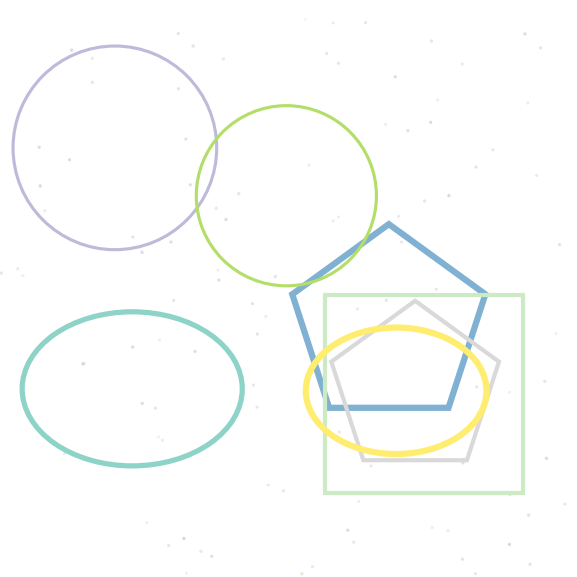[{"shape": "oval", "thickness": 2.5, "radius": 0.95, "center": [0.229, 0.326]}, {"shape": "circle", "thickness": 1.5, "radius": 0.88, "center": [0.199, 0.743]}, {"shape": "pentagon", "thickness": 3, "radius": 0.88, "center": [0.673, 0.435]}, {"shape": "circle", "thickness": 1.5, "radius": 0.78, "center": [0.496, 0.66]}, {"shape": "pentagon", "thickness": 2, "radius": 0.76, "center": [0.719, 0.326]}, {"shape": "square", "thickness": 2, "radius": 0.86, "center": [0.735, 0.316]}, {"shape": "oval", "thickness": 3, "radius": 0.78, "center": [0.686, 0.322]}]